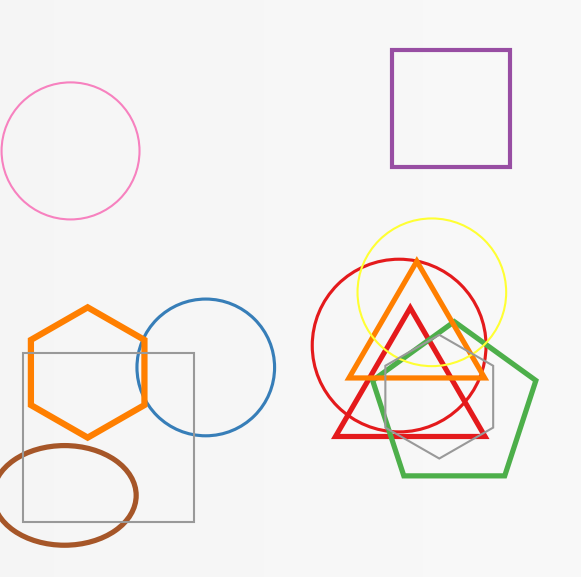[{"shape": "triangle", "thickness": 2.5, "radius": 0.74, "center": [0.706, 0.318]}, {"shape": "circle", "thickness": 1.5, "radius": 0.75, "center": [0.687, 0.401]}, {"shape": "circle", "thickness": 1.5, "radius": 0.59, "center": [0.354, 0.363]}, {"shape": "pentagon", "thickness": 2.5, "radius": 0.74, "center": [0.782, 0.295]}, {"shape": "square", "thickness": 2, "radius": 0.51, "center": [0.776, 0.811]}, {"shape": "triangle", "thickness": 2.5, "radius": 0.67, "center": [0.717, 0.412]}, {"shape": "hexagon", "thickness": 3, "radius": 0.56, "center": [0.151, 0.354]}, {"shape": "circle", "thickness": 1, "radius": 0.64, "center": [0.743, 0.493]}, {"shape": "oval", "thickness": 2.5, "radius": 0.62, "center": [0.111, 0.141]}, {"shape": "circle", "thickness": 1, "radius": 0.59, "center": [0.121, 0.738]}, {"shape": "hexagon", "thickness": 1, "radius": 0.54, "center": [0.756, 0.312]}, {"shape": "square", "thickness": 1, "radius": 0.73, "center": [0.187, 0.241]}]